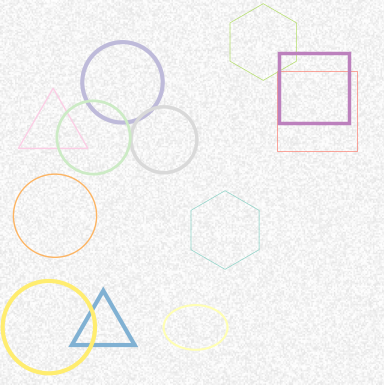[{"shape": "hexagon", "thickness": 0.5, "radius": 0.51, "center": [0.585, 0.403]}, {"shape": "oval", "thickness": 1.5, "radius": 0.41, "center": [0.508, 0.15]}, {"shape": "circle", "thickness": 3, "radius": 0.52, "center": [0.318, 0.786]}, {"shape": "square", "thickness": 0.5, "radius": 0.52, "center": [0.824, 0.712]}, {"shape": "triangle", "thickness": 3, "radius": 0.47, "center": [0.268, 0.151]}, {"shape": "circle", "thickness": 1, "radius": 0.54, "center": [0.143, 0.44]}, {"shape": "hexagon", "thickness": 0.5, "radius": 0.5, "center": [0.684, 0.891]}, {"shape": "triangle", "thickness": 1, "radius": 0.52, "center": [0.138, 0.667]}, {"shape": "circle", "thickness": 2.5, "radius": 0.43, "center": [0.426, 0.637]}, {"shape": "square", "thickness": 2.5, "radius": 0.45, "center": [0.816, 0.771]}, {"shape": "circle", "thickness": 2, "radius": 0.48, "center": [0.243, 0.643]}, {"shape": "circle", "thickness": 3, "radius": 0.6, "center": [0.127, 0.15]}]